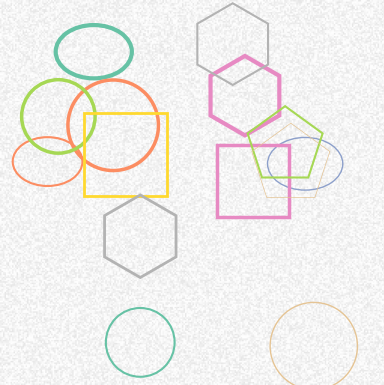[{"shape": "oval", "thickness": 3, "radius": 0.49, "center": [0.244, 0.866]}, {"shape": "circle", "thickness": 1.5, "radius": 0.45, "center": [0.364, 0.111]}, {"shape": "oval", "thickness": 1.5, "radius": 0.45, "center": [0.124, 0.58]}, {"shape": "circle", "thickness": 2.5, "radius": 0.59, "center": [0.294, 0.675]}, {"shape": "oval", "thickness": 1, "radius": 0.49, "center": [0.793, 0.575]}, {"shape": "hexagon", "thickness": 3, "radius": 0.52, "center": [0.636, 0.752]}, {"shape": "square", "thickness": 2.5, "radius": 0.47, "center": [0.657, 0.529]}, {"shape": "pentagon", "thickness": 1.5, "radius": 0.51, "center": [0.741, 0.622]}, {"shape": "circle", "thickness": 2.5, "radius": 0.48, "center": [0.152, 0.698]}, {"shape": "square", "thickness": 2, "radius": 0.54, "center": [0.326, 0.599]}, {"shape": "pentagon", "thickness": 0.5, "radius": 0.53, "center": [0.755, 0.573]}, {"shape": "circle", "thickness": 1, "radius": 0.57, "center": [0.815, 0.101]}, {"shape": "hexagon", "thickness": 1.5, "radius": 0.53, "center": [0.604, 0.885]}, {"shape": "hexagon", "thickness": 2, "radius": 0.54, "center": [0.364, 0.386]}]